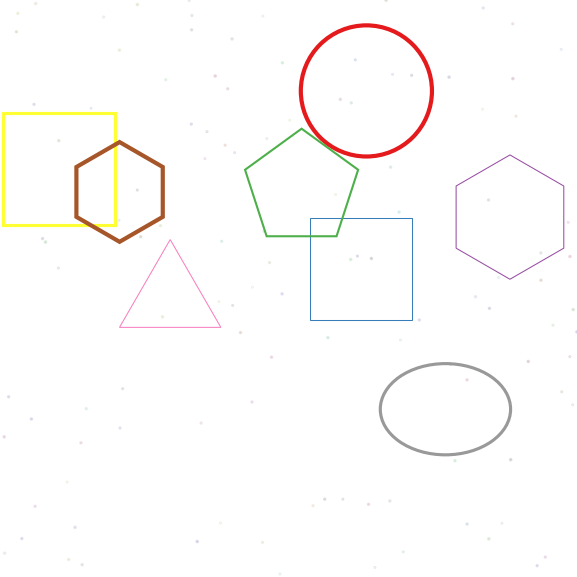[{"shape": "circle", "thickness": 2, "radius": 0.57, "center": [0.634, 0.842]}, {"shape": "square", "thickness": 0.5, "radius": 0.44, "center": [0.625, 0.533]}, {"shape": "pentagon", "thickness": 1, "radius": 0.51, "center": [0.522, 0.673]}, {"shape": "hexagon", "thickness": 0.5, "radius": 0.54, "center": [0.883, 0.623]}, {"shape": "square", "thickness": 1.5, "radius": 0.49, "center": [0.102, 0.706]}, {"shape": "hexagon", "thickness": 2, "radius": 0.43, "center": [0.207, 0.667]}, {"shape": "triangle", "thickness": 0.5, "radius": 0.51, "center": [0.295, 0.483]}, {"shape": "oval", "thickness": 1.5, "radius": 0.56, "center": [0.771, 0.291]}]